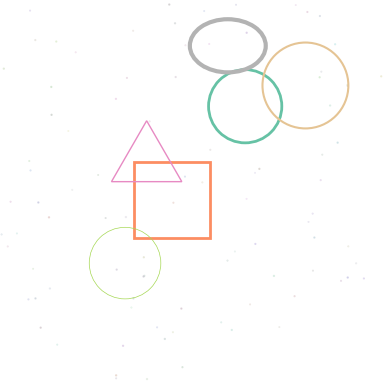[{"shape": "circle", "thickness": 2, "radius": 0.48, "center": [0.637, 0.724]}, {"shape": "square", "thickness": 2, "radius": 0.49, "center": [0.446, 0.48]}, {"shape": "triangle", "thickness": 1, "radius": 0.53, "center": [0.381, 0.581]}, {"shape": "circle", "thickness": 0.5, "radius": 0.46, "center": [0.325, 0.317]}, {"shape": "circle", "thickness": 1.5, "radius": 0.56, "center": [0.793, 0.778]}, {"shape": "oval", "thickness": 3, "radius": 0.49, "center": [0.592, 0.881]}]